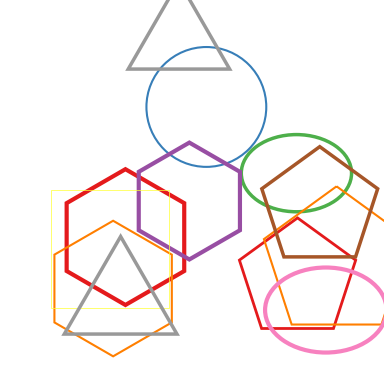[{"shape": "hexagon", "thickness": 3, "radius": 0.88, "center": [0.326, 0.384]}, {"shape": "pentagon", "thickness": 2, "radius": 0.79, "center": [0.773, 0.275]}, {"shape": "circle", "thickness": 1.5, "radius": 0.78, "center": [0.536, 0.722]}, {"shape": "oval", "thickness": 2.5, "radius": 0.72, "center": [0.77, 0.55]}, {"shape": "hexagon", "thickness": 3, "radius": 0.76, "center": [0.492, 0.478]}, {"shape": "pentagon", "thickness": 1.5, "radius": 0.99, "center": [0.874, 0.318]}, {"shape": "hexagon", "thickness": 1.5, "radius": 0.88, "center": [0.294, 0.251]}, {"shape": "square", "thickness": 0.5, "radius": 0.77, "center": [0.286, 0.353]}, {"shape": "pentagon", "thickness": 2.5, "radius": 0.79, "center": [0.831, 0.461]}, {"shape": "oval", "thickness": 3, "radius": 0.79, "center": [0.846, 0.195]}, {"shape": "triangle", "thickness": 2.5, "radius": 0.76, "center": [0.465, 0.897]}, {"shape": "triangle", "thickness": 2.5, "radius": 0.84, "center": [0.313, 0.217]}]